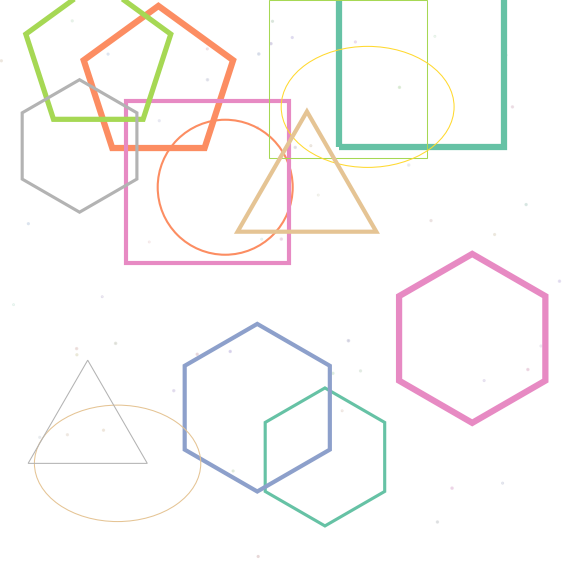[{"shape": "hexagon", "thickness": 1.5, "radius": 0.6, "center": [0.563, 0.208]}, {"shape": "square", "thickness": 3, "radius": 0.72, "center": [0.73, 0.888]}, {"shape": "circle", "thickness": 1, "radius": 0.58, "center": [0.39, 0.675]}, {"shape": "pentagon", "thickness": 3, "radius": 0.68, "center": [0.274, 0.853]}, {"shape": "hexagon", "thickness": 2, "radius": 0.73, "center": [0.445, 0.293]}, {"shape": "hexagon", "thickness": 3, "radius": 0.73, "center": [0.818, 0.413]}, {"shape": "square", "thickness": 2, "radius": 0.7, "center": [0.359, 0.684]}, {"shape": "square", "thickness": 0.5, "radius": 0.68, "center": [0.602, 0.862]}, {"shape": "pentagon", "thickness": 2.5, "radius": 0.66, "center": [0.17, 0.899]}, {"shape": "oval", "thickness": 0.5, "radius": 0.75, "center": [0.637, 0.814]}, {"shape": "oval", "thickness": 0.5, "radius": 0.72, "center": [0.204, 0.197]}, {"shape": "triangle", "thickness": 2, "radius": 0.69, "center": [0.531, 0.667]}, {"shape": "triangle", "thickness": 0.5, "radius": 0.6, "center": [0.152, 0.256]}, {"shape": "hexagon", "thickness": 1.5, "radius": 0.57, "center": [0.138, 0.746]}]